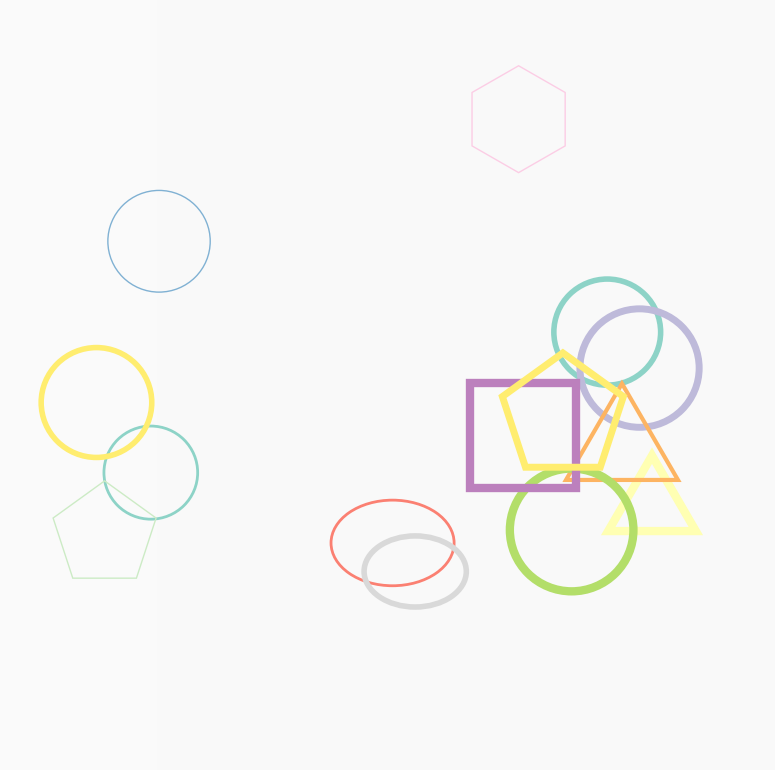[{"shape": "circle", "thickness": 1, "radius": 0.3, "center": [0.195, 0.386]}, {"shape": "circle", "thickness": 2, "radius": 0.34, "center": [0.784, 0.569]}, {"shape": "triangle", "thickness": 3, "radius": 0.33, "center": [0.841, 0.343]}, {"shape": "circle", "thickness": 2.5, "radius": 0.38, "center": [0.825, 0.522]}, {"shape": "oval", "thickness": 1, "radius": 0.4, "center": [0.507, 0.295]}, {"shape": "circle", "thickness": 0.5, "radius": 0.33, "center": [0.205, 0.687]}, {"shape": "triangle", "thickness": 1.5, "radius": 0.42, "center": [0.803, 0.418]}, {"shape": "circle", "thickness": 3, "radius": 0.4, "center": [0.738, 0.312]}, {"shape": "hexagon", "thickness": 0.5, "radius": 0.35, "center": [0.669, 0.845]}, {"shape": "oval", "thickness": 2, "radius": 0.33, "center": [0.536, 0.258]}, {"shape": "square", "thickness": 3, "radius": 0.34, "center": [0.675, 0.434]}, {"shape": "pentagon", "thickness": 0.5, "radius": 0.35, "center": [0.135, 0.306]}, {"shape": "pentagon", "thickness": 2.5, "radius": 0.41, "center": [0.726, 0.46]}, {"shape": "circle", "thickness": 2, "radius": 0.36, "center": [0.124, 0.477]}]